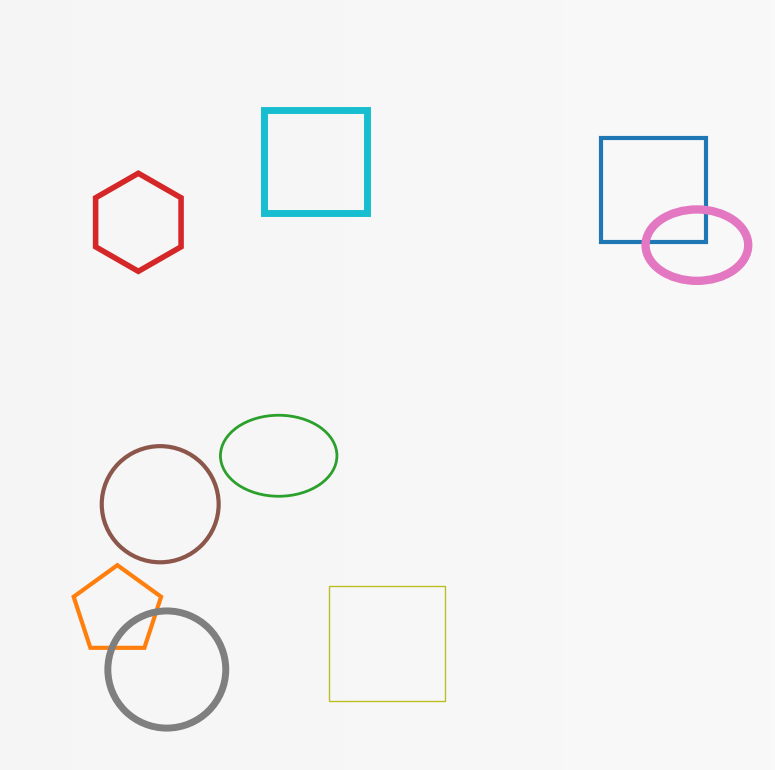[{"shape": "square", "thickness": 1.5, "radius": 0.34, "center": [0.844, 0.753]}, {"shape": "pentagon", "thickness": 1.5, "radius": 0.3, "center": [0.151, 0.207]}, {"shape": "oval", "thickness": 1, "radius": 0.38, "center": [0.36, 0.408]}, {"shape": "hexagon", "thickness": 2, "radius": 0.32, "center": [0.179, 0.711]}, {"shape": "circle", "thickness": 1.5, "radius": 0.38, "center": [0.207, 0.345]}, {"shape": "oval", "thickness": 3, "radius": 0.33, "center": [0.899, 0.682]}, {"shape": "circle", "thickness": 2.5, "radius": 0.38, "center": [0.215, 0.131]}, {"shape": "square", "thickness": 0.5, "radius": 0.37, "center": [0.5, 0.165]}, {"shape": "square", "thickness": 2.5, "radius": 0.33, "center": [0.407, 0.79]}]